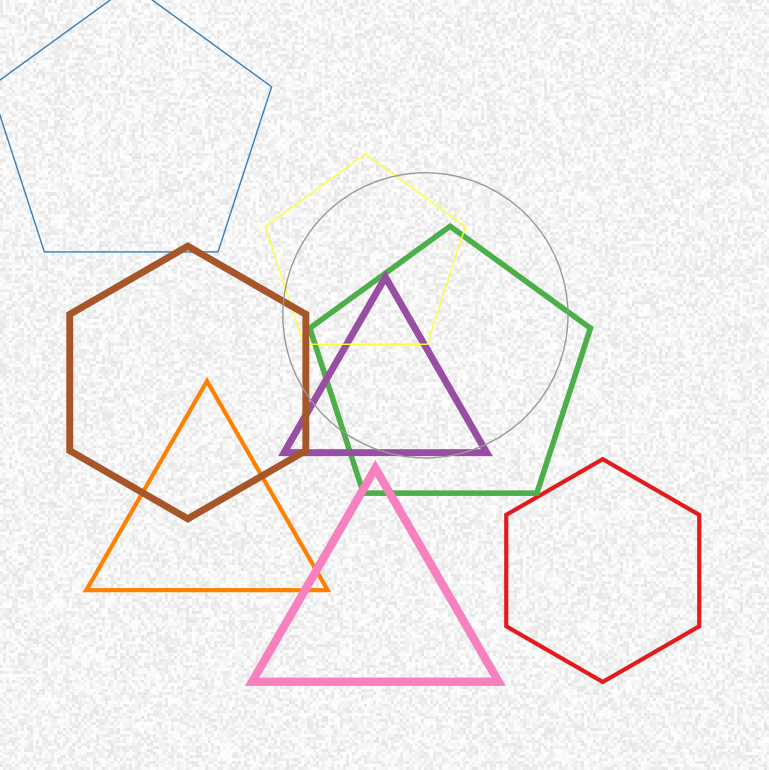[{"shape": "hexagon", "thickness": 1.5, "radius": 0.72, "center": [0.783, 0.259]}, {"shape": "pentagon", "thickness": 0.5, "radius": 0.96, "center": [0.17, 0.828]}, {"shape": "pentagon", "thickness": 2, "radius": 0.96, "center": [0.585, 0.515]}, {"shape": "triangle", "thickness": 2.5, "radius": 0.76, "center": [0.501, 0.488]}, {"shape": "triangle", "thickness": 1.5, "radius": 0.9, "center": [0.269, 0.324]}, {"shape": "pentagon", "thickness": 0.5, "radius": 0.68, "center": [0.475, 0.663]}, {"shape": "hexagon", "thickness": 2.5, "radius": 0.89, "center": [0.244, 0.503]}, {"shape": "triangle", "thickness": 3, "radius": 0.92, "center": [0.487, 0.207]}, {"shape": "circle", "thickness": 0.5, "radius": 0.93, "center": [0.552, 0.59]}]